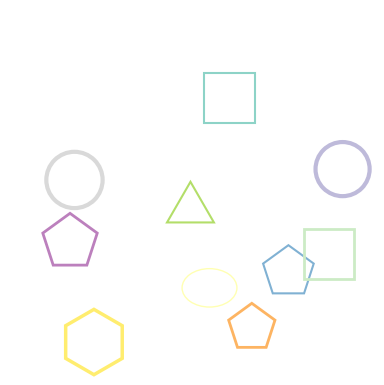[{"shape": "square", "thickness": 1.5, "radius": 0.33, "center": [0.596, 0.745]}, {"shape": "oval", "thickness": 1, "radius": 0.36, "center": [0.544, 0.252]}, {"shape": "circle", "thickness": 3, "radius": 0.35, "center": [0.89, 0.561]}, {"shape": "pentagon", "thickness": 1.5, "radius": 0.35, "center": [0.749, 0.294]}, {"shape": "pentagon", "thickness": 2, "radius": 0.32, "center": [0.654, 0.149]}, {"shape": "triangle", "thickness": 1.5, "radius": 0.35, "center": [0.495, 0.457]}, {"shape": "circle", "thickness": 3, "radius": 0.37, "center": [0.193, 0.533]}, {"shape": "pentagon", "thickness": 2, "radius": 0.37, "center": [0.182, 0.372]}, {"shape": "square", "thickness": 2, "radius": 0.32, "center": [0.855, 0.339]}, {"shape": "hexagon", "thickness": 2.5, "radius": 0.42, "center": [0.244, 0.112]}]